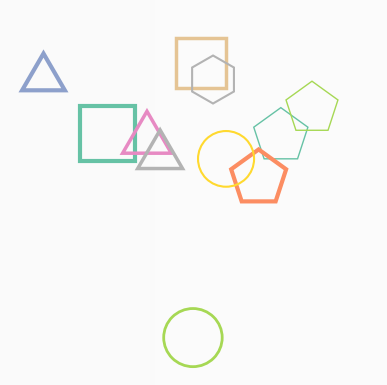[{"shape": "square", "thickness": 3, "radius": 0.36, "center": [0.278, 0.653]}, {"shape": "pentagon", "thickness": 1, "radius": 0.37, "center": [0.725, 0.647]}, {"shape": "pentagon", "thickness": 3, "radius": 0.37, "center": [0.667, 0.537]}, {"shape": "triangle", "thickness": 3, "radius": 0.32, "center": [0.112, 0.797]}, {"shape": "triangle", "thickness": 2.5, "radius": 0.36, "center": [0.379, 0.638]}, {"shape": "circle", "thickness": 2, "radius": 0.38, "center": [0.498, 0.123]}, {"shape": "pentagon", "thickness": 1, "radius": 0.35, "center": [0.805, 0.719]}, {"shape": "circle", "thickness": 1.5, "radius": 0.36, "center": [0.583, 0.587]}, {"shape": "square", "thickness": 2.5, "radius": 0.32, "center": [0.518, 0.837]}, {"shape": "hexagon", "thickness": 1.5, "radius": 0.31, "center": [0.55, 0.793]}, {"shape": "triangle", "thickness": 2.5, "radius": 0.33, "center": [0.413, 0.596]}]